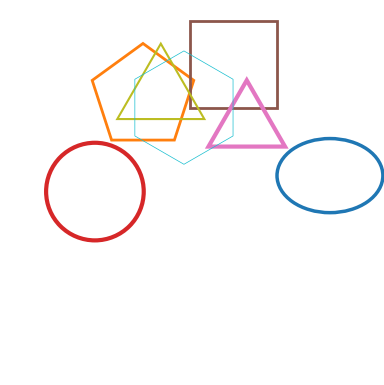[{"shape": "oval", "thickness": 2.5, "radius": 0.69, "center": [0.857, 0.544]}, {"shape": "pentagon", "thickness": 2, "radius": 0.69, "center": [0.371, 0.748]}, {"shape": "circle", "thickness": 3, "radius": 0.63, "center": [0.247, 0.502]}, {"shape": "square", "thickness": 2, "radius": 0.57, "center": [0.607, 0.833]}, {"shape": "triangle", "thickness": 3, "radius": 0.57, "center": [0.641, 0.677]}, {"shape": "triangle", "thickness": 1.5, "radius": 0.65, "center": [0.418, 0.756]}, {"shape": "hexagon", "thickness": 0.5, "radius": 0.74, "center": [0.478, 0.721]}]